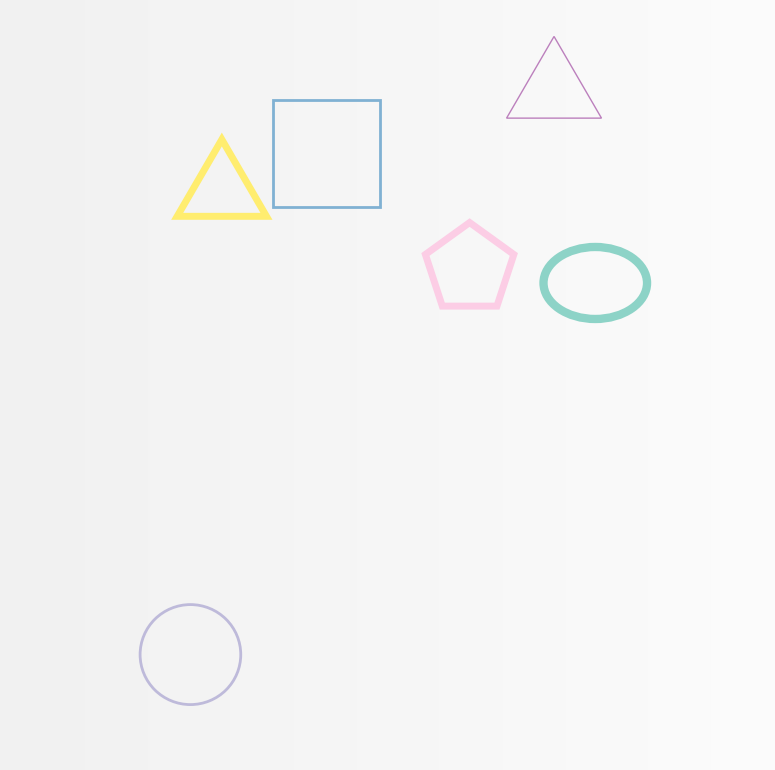[{"shape": "oval", "thickness": 3, "radius": 0.33, "center": [0.768, 0.632]}, {"shape": "circle", "thickness": 1, "radius": 0.32, "center": [0.246, 0.15]}, {"shape": "square", "thickness": 1, "radius": 0.35, "center": [0.422, 0.801]}, {"shape": "pentagon", "thickness": 2.5, "radius": 0.3, "center": [0.606, 0.651]}, {"shape": "triangle", "thickness": 0.5, "radius": 0.35, "center": [0.715, 0.882]}, {"shape": "triangle", "thickness": 2.5, "radius": 0.33, "center": [0.286, 0.752]}]